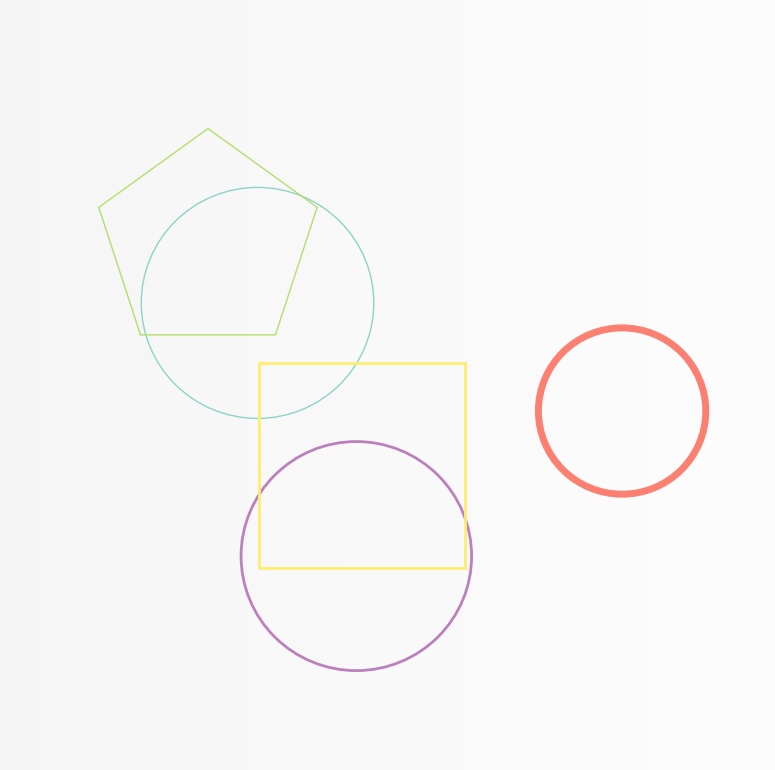[{"shape": "circle", "thickness": 0.5, "radius": 0.75, "center": [0.332, 0.607]}, {"shape": "circle", "thickness": 2.5, "radius": 0.54, "center": [0.803, 0.466]}, {"shape": "pentagon", "thickness": 0.5, "radius": 0.74, "center": [0.268, 0.685]}, {"shape": "circle", "thickness": 1, "radius": 0.74, "center": [0.46, 0.278]}, {"shape": "square", "thickness": 1, "radius": 0.66, "center": [0.468, 0.395]}]